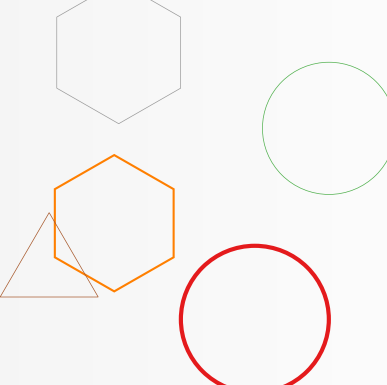[{"shape": "circle", "thickness": 3, "radius": 0.95, "center": [0.658, 0.171]}, {"shape": "circle", "thickness": 0.5, "radius": 0.86, "center": [0.849, 0.667]}, {"shape": "hexagon", "thickness": 1.5, "radius": 0.88, "center": [0.295, 0.42]}, {"shape": "triangle", "thickness": 0.5, "radius": 0.73, "center": [0.127, 0.302]}, {"shape": "hexagon", "thickness": 0.5, "radius": 0.92, "center": [0.306, 0.863]}]